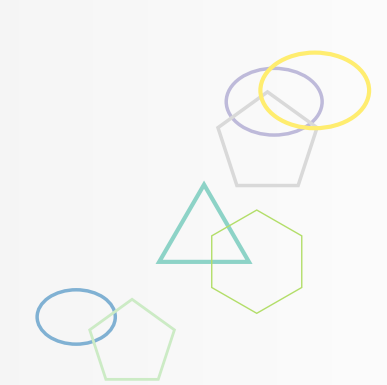[{"shape": "triangle", "thickness": 3, "radius": 0.67, "center": [0.527, 0.387]}, {"shape": "oval", "thickness": 2.5, "radius": 0.62, "center": [0.708, 0.736]}, {"shape": "oval", "thickness": 2.5, "radius": 0.5, "center": [0.197, 0.177]}, {"shape": "hexagon", "thickness": 1, "radius": 0.67, "center": [0.663, 0.32]}, {"shape": "pentagon", "thickness": 2.5, "radius": 0.67, "center": [0.69, 0.627]}, {"shape": "pentagon", "thickness": 2, "radius": 0.57, "center": [0.341, 0.108]}, {"shape": "oval", "thickness": 3, "radius": 0.7, "center": [0.812, 0.765]}]